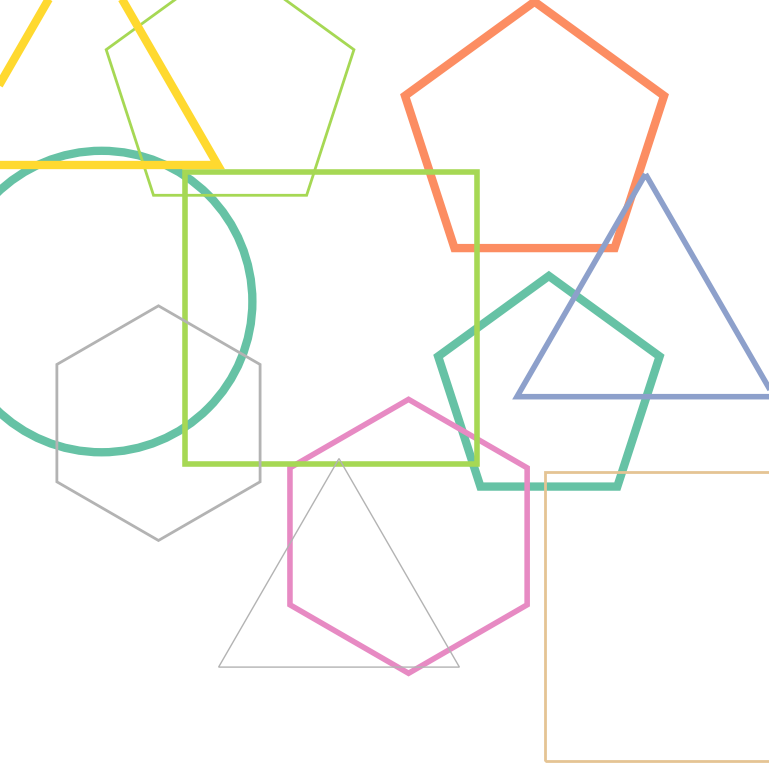[{"shape": "pentagon", "thickness": 3, "radius": 0.76, "center": [0.713, 0.49]}, {"shape": "circle", "thickness": 3, "radius": 0.98, "center": [0.132, 0.608]}, {"shape": "pentagon", "thickness": 3, "radius": 0.88, "center": [0.694, 0.821]}, {"shape": "triangle", "thickness": 2, "radius": 0.96, "center": [0.838, 0.581]}, {"shape": "hexagon", "thickness": 2, "radius": 0.89, "center": [0.531, 0.303]}, {"shape": "pentagon", "thickness": 1, "radius": 0.85, "center": [0.299, 0.883]}, {"shape": "square", "thickness": 2, "radius": 0.95, "center": [0.43, 0.587]}, {"shape": "triangle", "thickness": 3, "radius": 0.99, "center": [0.111, 0.885]}, {"shape": "square", "thickness": 1, "radius": 0.94, "center": [0.896, 0.2]}, {"shape": "triangle", "thickness": 0.5, "radius": 0.9, "center": [0.44, 0.224]}, {"shape": "hexagon", "thickness": 1, "radius": 0.76, "center": [0.206, 0.45]}]